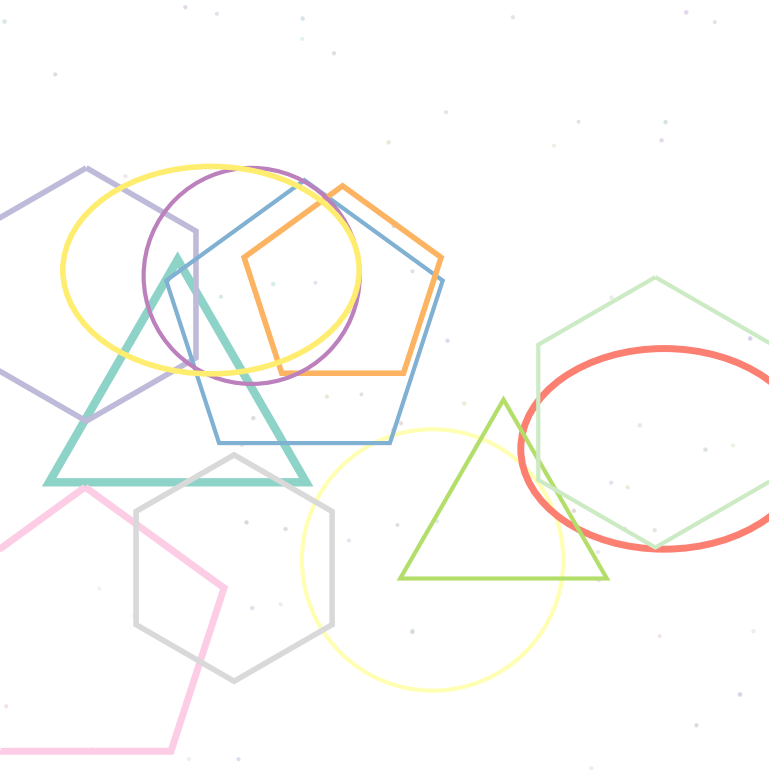[{"shape": "triangle", "thickness": 3, "radius": 0.96, "center": [0.231, 0.47]}, {"shape": "circle", "thickness": 1.5, "radius": 0.85, "center": [0.562, 0.273]}, {"shape": "hexagon", "thickness": 2, "radius": 0.82, "center": [0.112, 0.618]}, {"shape": "oval", "thickness": 2.5, "radius": 0.93, "center": [0.862, 0.417]}, {"shape": "pentagon", "thickness": 1.5, "radius": 0.94, "center": [0.395, 0.577]}, {"shape": "pentagon", "thickness": 2, "radius": 0.67, "center": [0.445, 0.624]}, {"shape": "triangle", "thickness": 1.5, "radius": 0.77, "center": [0.654, 0.326]}, {"shape": "pentagon", "thickness": 2.5, "radius": 0.95, "center": [0.111, 0.178]}, {"shape": "hexagon", "thickness": 2, "radius": 0.74, "center": [0.304, 0.262]}, {"shape": "circle", "thickness": 1.5, "radius": 0.7, "center": [0.327, 0.642]}, {"shape": "hexagon", "thickness": 1.5, "radius": 0.88, "center": [0.851, 0.465]}, {"shape": "oval", "thickness": 2, "radius": 0.96, "center": [0.274, 0.649]}]